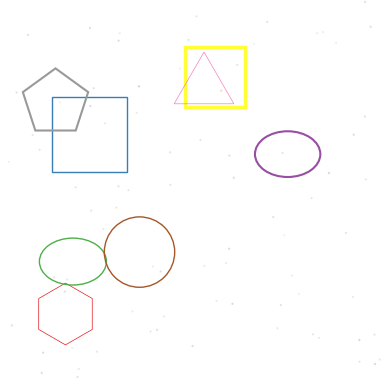[{"shape": "hexagon", "thickness": 0.5, "radius": 0.4, "center": [0.17, 0.184]}, {"shape": "square", "thickness": 1, "radius": 0.49, "center": [0.232, 0.65]}, {"shape": "oval", "thickness": 1, "radius": 0.44, "center": [0.189, 0.321]}, {"shape": "oval", "thickness": 1.5, "radius": 0.42, "center": [0.747, 0.6]}, {"shape": "square", "thickness": 2.5, "radius": 0.39, "center": [0.559, 0.799]}, {"shape": "circle", "thickness": 1, "radius": 0.46, "center": [0.362, 0.345]}, {"shape": "triangle", "thickness": 0.5, "radius": 0.45, "center": [0.53, 0.775]}, {"shape": "pentagon", "thickness": 1.5, "radius": 0.45, "center": [0.144, 0.733]}]